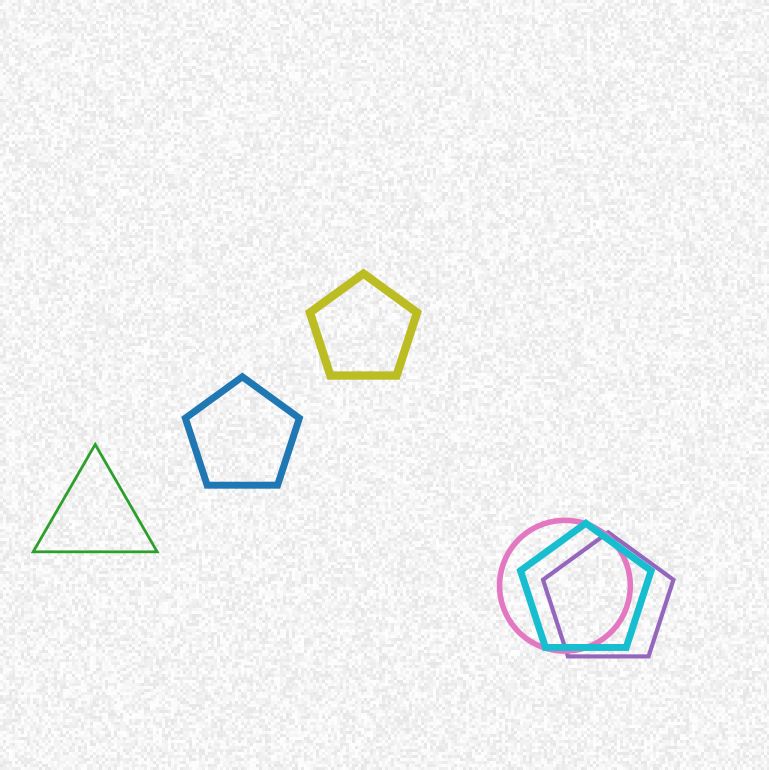[{"shape": "pentagon", "thickness": 2.5, "radius": 0.39, "center": [0.315, 0.433]}, {"shape": "triangle", "thickness": 1, "radius": 0.46, "center": [0.124, 0.33]}, {"shape": "pentagon", "thickness": 1.5, "radius": 0.45, "center": [0.79, 0.22]}, {"shape": "circle", "thickness": 2, "radius": 0.42, "center": [0.734, 0.239]}, {"shape": "pentagon", "thickness": 3, "radius": 0.37, "center": [0.472, 0.571]}, {"shape": "pentagon", "thickness": 2.5, "radius": 0.45, "center": [0.761, 0.231]}]